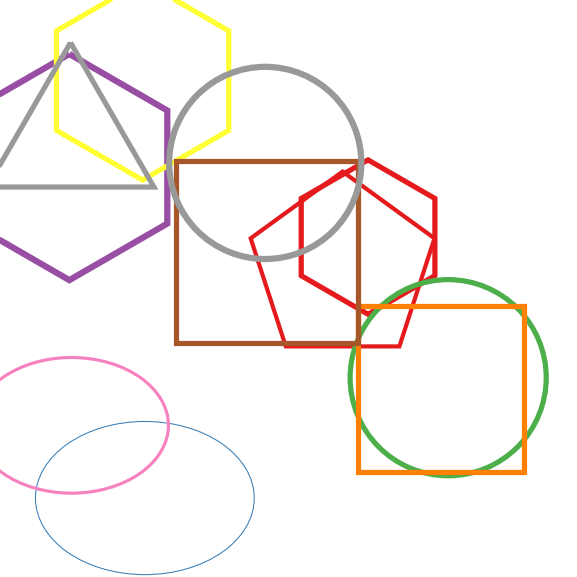[{"shape": "pentagon", "thickness": 2, "radius": 0.84, "center": [0.593, 0.535]}, {"shape": "hexagon", "thickness": 2.5, "radius": 0.67, "center": [0.637, 0.589]}, {"shape": "oval", "thickness": 0.5, "radius": 0.95, "center": [0.251, 0.137]}, {"shape": "circle", "thickness": 2.5, "radius": 0.85, "center": [0.776, 0.345]}, {"shape": "hexagon", "thickness": 3, "radius": 0.98, "center": [0.12, 0.71]}, {"shape": "square", "thickness": 2.5, "radius": 0.72, "center": [0.763, 0.325]}, {"shape": "hexagon", "thickness": 2.5, "radius": 0.86, "center": [0.247, 0.86]}, {"shape": "square", "thickness": 2.5, "radius": 0.79, "center": [0.463, 0.562]}, {"shape": "oval", "thickness": 1.5, "radius": 0.84, "center": [0.124, 0.263]}, {"shape": "triangle", "thickness": 2.5, "radius": 0.83, "center": [0.122, 0.759]}, {"shape": "circle", "thickness": 3, "radius": 0.83, "center": [0.459, 0.717]}]